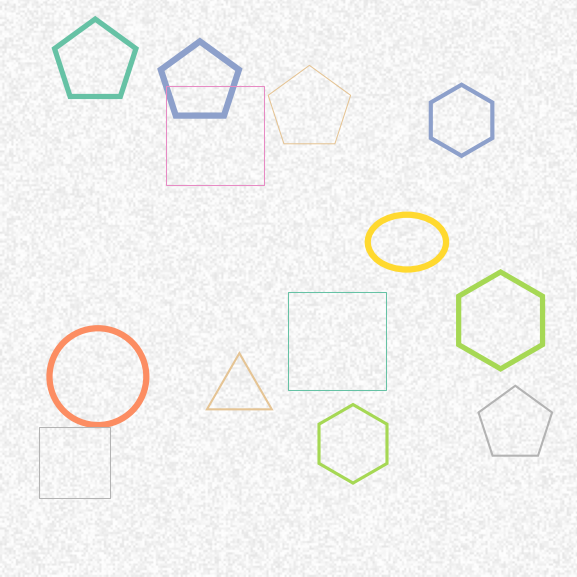[{"shape": "pentagon", "thickness": 2.5, "radius": 0.37, "center": [0.165, 0.892]}, {"shape": "square", "thickness": 0.5, "radius": 0.43, "center": [0.583, 0.409]}, {"shape": "circle", "thickness": 3, "radius": 0.42, "center": [0.17, 0.347]}, {"shape": "hexagon", "thickness": 2, "radius": 0.31, "center": [0.799, 0.791]}, {"shape": "pentagon", "thickness": 3, "radius": 0.36, "center": [0.346, 0.856]}, {"shape": "square", "thickness": 0.5, "radius": 0.43, "center": [0.372, 0.764]}, {"shape": "hexagon", "thickness": 2.5, "radius": 0.42, "center": [0.867, 0.444]}, {"shape": "hexagon", "thickness": 1.5, "radius": 0.34, "center": [0.611, 0.231]}, {"shape": "oval", "thickness": 3, "radius": 0.34, "center": [0.705, 0.58]}, {"shape": "pentagon", "thickness": 0.5, "radius": 0.38, "center": [0.536, 0.811]}, {"shape": "triangle", "thickness": 1, "radius": 0.32, "center": [0.415, 0.323]}, {"shape": "pentagon", "thickness": 1, "radius": 0.33, "center": [0.892, 0.264]}, {"shape": "square", "thickness": 0.5, "radius": 0.31, "center": [0.129, 0.199]}]